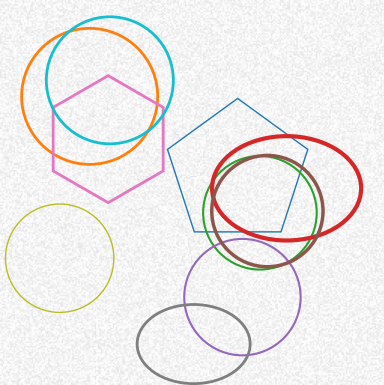[{"shape": "pentagon", "thickness": 1, "radius": 0.96, "center": [0.617, 0.553]}, {"shape": "circle", "thickness": 2, "radius": 0.88, "center": [0.233, 0.75]}, {"shape": "circle", "thickness": 1.5, "radius": 0.74, "center": [0.675, 0.447]}, {"shape": "oval", "thickness": 3, "radius": 0.97, "center": [0.744, 0.511]}, {"shape": "circle", "thickness": 1.5, "radius": 0.76, "center": [0.63, 0.228]}, {"shape": "circle", "thickness": 2.5, "radius": 0.72, "center": [0.694, 0.452]}, {"shape": "hexagon", "thickness": 2, "radius": 0.82, "center": [0.281, 0.639]}, {"shape": "oval", "thickness": 2, "radius": 0.73, "center": [0.503, 0.106]}, {"shape": "circle", "thickness": 1, "radius": 0.7, "center": [0.155, 0.329]}, {"shape": "circle", "thickness": 2, "radius": 0.82, "center": [0.285, 0.791]}]